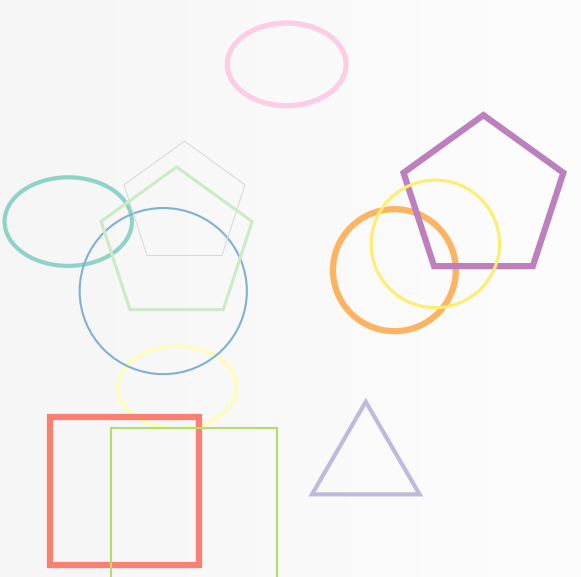[{"shape": "oval", "thickness": 2, "radius": 0.55, "center": [0.117, 0.615]}, {"shape": "oval", "thickness": 1.5, "radius": 0.51, "center": [0.305, 0.328]}, {"shape": "triangle", "thickness": 2, "radius": 0.53, "center": [0.629, 0.197]}, {"shape": "square", "thickness": 3, "radius": 0.64, "center": [0.214, 0.149]}, {"shape": "circle", "thickness": 1, "radius": 0.72, "center": [0.281, 0.495]}, {"shape": "circle", "thickness": 3, "radius": 0.53, "center": [0.679, 0.531]}, {"shape": "square", "thickness": 1, "radius": 0.71, "center": [0.334, 0.115]}, {"shape": "oval", "thickness": 2.5, "radius": 0.51, "center": [0.493, 0.888]}, {"shape": "pentagon", "thickness": 0.5, "radius": 0.55, "center": [0.317, 0.645]}, {"shape": "pentagon", "thickness": 3, "radius": 0.72, "center": [0.832, 0.655]}, {"shape": "pentagon", "thickness": 1.5, "radius": 0.68, "center": [0.304, 0.573]}, {"shape": "circle", "thickness": 1.5, "radius": 0.55, "center": [0.749, 0.577]}]